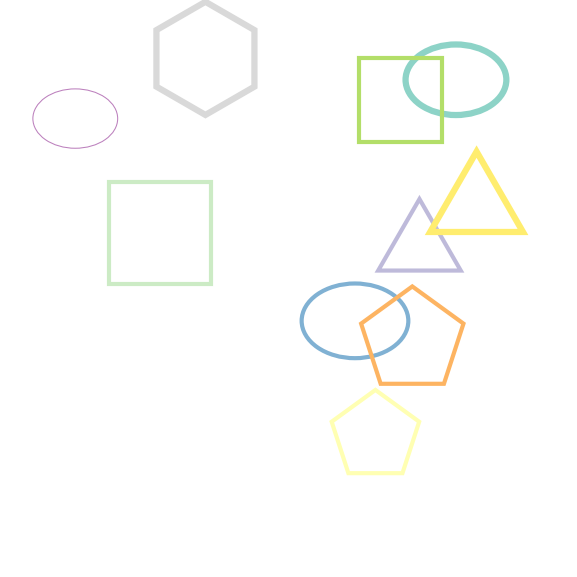[{"shape": "oval", "thickness": 3, "radius": 0.44, "center": [0.79, 0.861]}, {"shape": "pentagon", "thickness": 2, "radius": 0.4, "center": [0.65, 0.244]}, {"shape": "triangle", "thickness": 2, "radius": 0.41, "center": [0.726, 0.572]}, {"shape": "oval", "thickness": 2, "radius": 0.46, "center": [0.615, 0.444]}, {"shape": "pentagon", "thickness": 2, "radius": 0.47, "center": [0.714, 0.41]}, {"shape": "square", "thickness": 2, "radius": 0.36, "center": [0.694, 0.826]}, {"shape": "hexagon", "thickness": 3, "radius": 0.49, "center": [0.356, 0.898]}, {"shape": "oval", "thickness": 0.5, "radius": 0.37, "center": [0.13, 0.794]}, {"shape": "square", "thickness": 2, "radius": 0.44, "center": [0.277, 0.596]}, {"shape": "triangle", "thickness": 3, "radius": 0.46, "center": [0.825, 0.644]}]